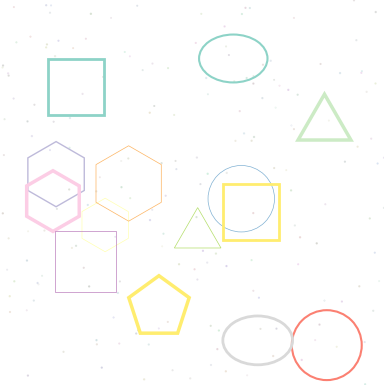[{"shape": "oval", "thickness": 1.5, "radius": 0.44, "center": [0.606, 0.848]}, {"shape": "square", "thickness": 2, "radius": 0.36, "center": [0.198, 0.775]}, {"shape": "hexagon", "thickness": 0.5, "radius": 0.35, "center": [0.273, 0.416]}, {"shape": "hexagon", "thickness": 1, "radius": 0.42, "center": [0.146, 0.548]}, {"shape": "circle", "thickness": 1.5, "radius": 0.45, "center": [0.849, 0.104]}, {"shape": "circle", "thickness": 0.5, "radius": 0.43, "center": [0.627, 0.484]}, {"shape": "hexagon", "thickness": 0.5, "radius": 0.49, "center": [0.334, 0.523]}, {"shape": "triangle", "thickness": 0.5, "radius": 0.35, "center": [0.513, 0.391]}, {"shape": "hexagon", "thickness": 2.5, "radius": 0.39, "center": [0.138, 0.478]}, {"shape": "oval", "thickness": 2, "radius": 0.45, "center": [0.669, 0.116]}, {"shape": "square", "thickness": 0.5, "radius": 0.4, "center": [0.221, 0.32]}, {"shape": "triangle", "thickness": 2.5, "radius": 0.4, "center": [0.843, 0.676]}, {"shape": "square", "thickness": 2, "radius": 0.36, "center": [0.652, 0.449]}, {"shape": "pentagon", "thickness": 2.5, "radius": 0.41, "center": [0.413, 0.201]}]